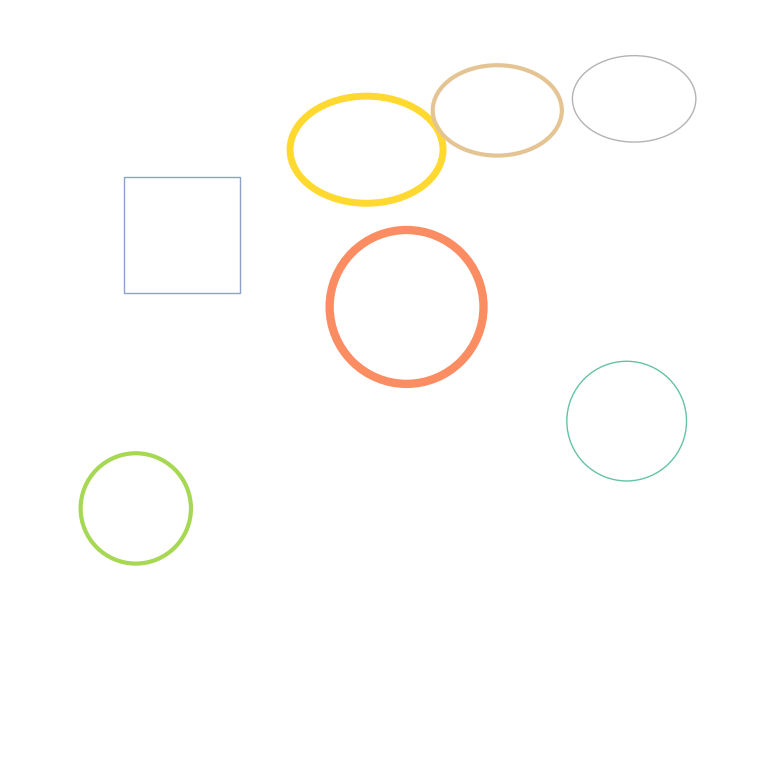[{"shape": "circle", "thickness": 0.5, "radius": 0.39, "center": [0.814, 0.453]}, {"shape": "circle", "thickness": 3, "radius": 0.5, "center": [0.528, 0.601]}, {"shape": "square", "thickness": 0.5, "radius": 0.38, "center": [0.236, 0.694]}, {"shape": "circle", "thickness": 1.5, "radius": 0.36, "center": [0.176, 0.34]}, {"shape": "oval", "thickness": 2.5, "radius": 0.5, "center": [0.476, 0.806]}, {"shape": "oval", "thickness": 1.5, "radius": 0.42, "center": [0.646, 0.857]}, {"shape": "oval", "thickness": 0.5, "radius": 0.4, "center": [0.824, 0.872]}]